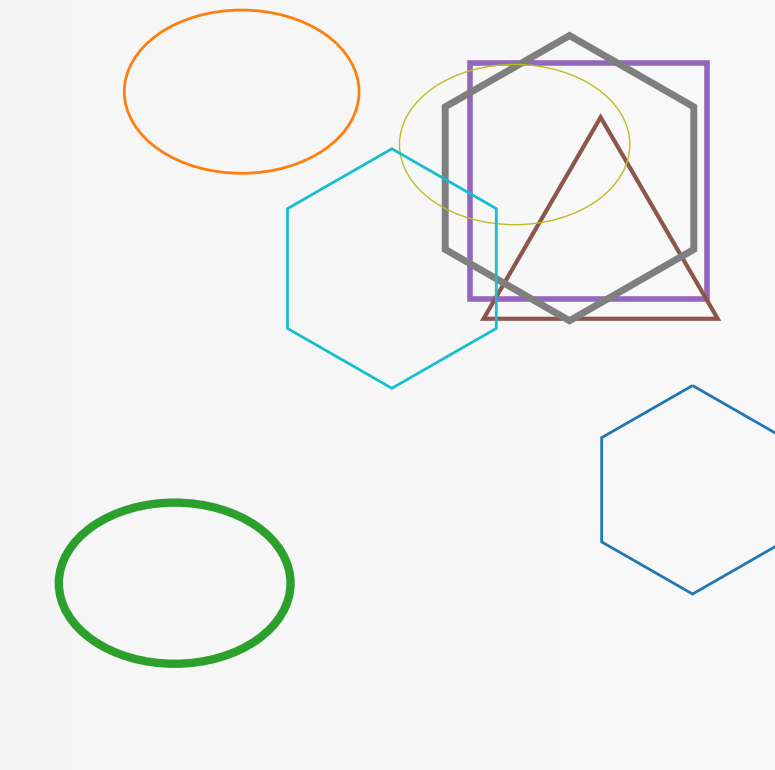[{"shape": "hexagon", "thickness": 1, "radius": 0.68, "center": [0.894, 0.364]}, {"shape": "oval", "thickness": 1, "radius": 0.76, "center": [0.312, 0.881]}, {"shape": "oval", "thickness": 3, "radius": 0.75, "center": [0.225, 0.243]}, {"shape": "square", "thickness": 2, "radius": 0.76, "center": [0.759, 0.765]}, {"shape": "triangle", "thickness": 1.5, "radius": 0.87, "center": [0.775, 0.673]}, {"shape": "hexagon", "thickness": 2.5, "radius": 0.93, "center": [0.735, 0.769]}, {"shape": "oval", "thickness": 0.5, "radius": 0.74, "center": [0.664, 0.812]}, {"shape": "hexagon", "thickness": 1, "radius": 0.78, "center": [0.506, 0.651]}]